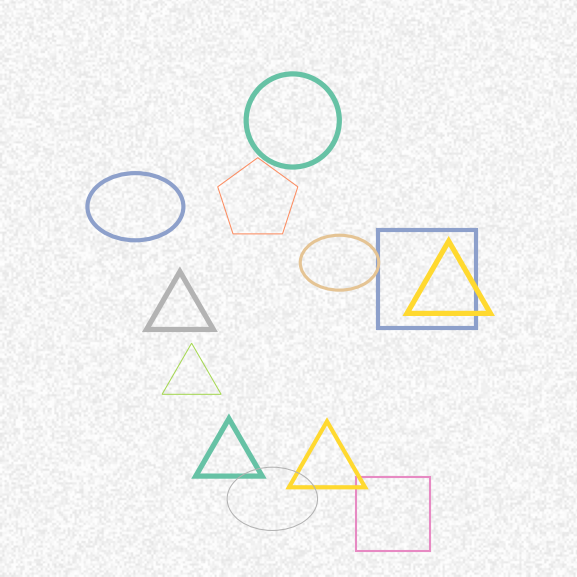[{"shape": "circle", "thickness": 2.5, "radius": 0.4, "center": [0.507, 0.791]}, {"shape": "triangle", "thickness": 2.5, "radius": 0.33, "center": [0.396, 0.208]}, {"shape": "pentagon", "thickness": 0.5, "radius": 0.36, "center": [0.446, 0.653]}, {"shape": "oval", "thickness": 2, "radius": 0.42, "center": [0.234, 0.641]}, {"shape": "square", "thickness": 2, "radius": 0.42, "center": [0.739, 0.516]}, {"shape": "square", "thickness": 1, "radius": 0.32, "center": [0.681, 0.109]}, {"shape": "triangle", "thickness": 0.5, "radius": 0.3, "center": [0.332, 0.346]}, {"shape": "triangle", "thickness": 2, "radius": 0.38, "center": [0.566, 0.193]}, {"shape": "triangle", "thickness": 2.5, "radius": 0.42, "center": [0.777, 0.498]}, {"shape": "oval", "thickness": 1.5, "radius": 0.34, "center": [0.588, 0.544]}, {"shape": "oval", "thickness": 0.5, "radius": 0.39, "center": [0.472, 0.135]}, {"shape": "triangle", "thickness": 2.5, "radius": 0.33, "center": [0.312, 0.462]}]